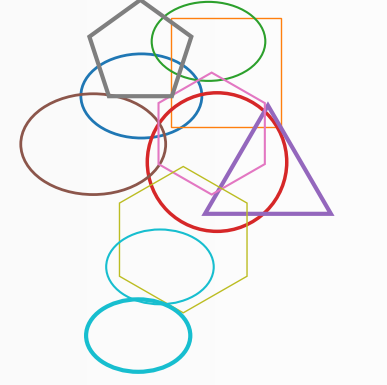[{"shape": "oval", "thickness": 2, "radius": 0.78, "center": [0.365, 0.751]}, {"shape": "square", "thickness": 1, "radius": 0.71, "center": [0.584, 0.811]}, {"shape": "oval", "thickness": 1.5, "radius": 0.73, "center": [0.538, 0.893]}, {"shape": "circle", "thickness": 2.5, "radius": 0.9, "center": [0.56, 0.579]}, {"shape": "triangle", "thickness": 3, "radius": 0.94, "center": [0.691, 0.538]}, {"shape": "oval", "thickness": 2, "radius": 0.93, "center": [0.241, 0.626]}, {"shape": "hexagon", "thickness": 1.5, "radius": 0.79, "center": [0.546, 0.653]}, {"shape": "pentagon", "thickness": 3, "radius": 0.69, "center": [0.362, 0.862]}, {"shape": "hexagon", "thickness": 1, "radius": 0.95, "center": [0.473, 0.378]}, {"shape": "oval", "thickness": 1.5, "radius": 0.69, "center": [0.413, 0.307]}, {"shape": "oval", "thickness": 3, "radius": 0.67, "center": [0.357, 0.128]}]